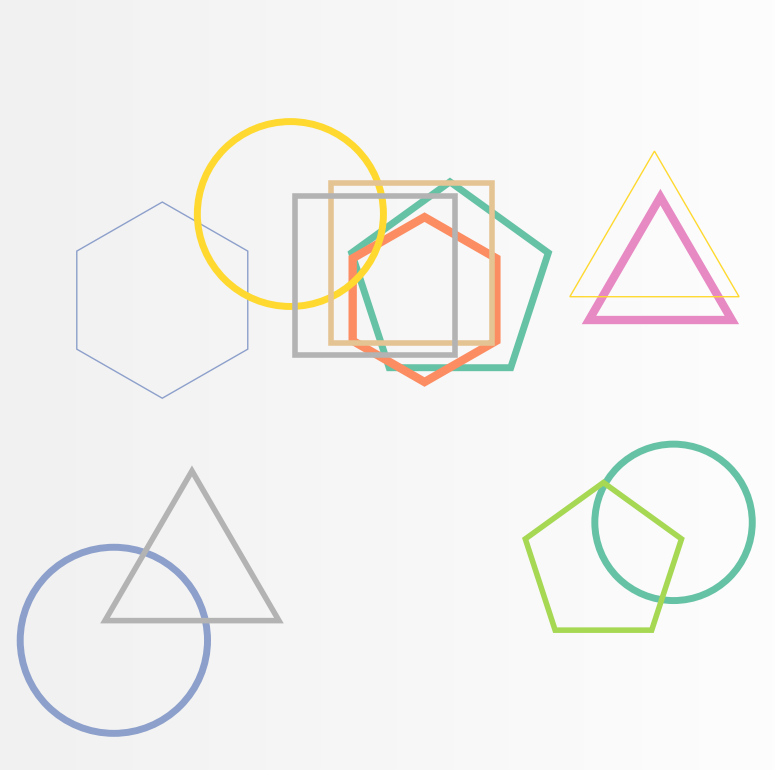[{"shape": "pentagon", "thickness": 2.5, "radius": 0.67, "center": [0.581, 0.63]}, {"shape": "circle", "thickness": 2.5, "radius": 0.51, "center": [0.869, 0.322]}, {"shape": "hexagon", "thickness": 3, "radius": 0.54, "center": [0.548, 0.611]}, {"shape": "hexagon", "thickness": 0.5, "radius": 0.64, "center": [0.209, 0.61]}, {"shape": "circle", "thickness": 2.5, "radius": 0.6, "center": [0.147, 0.168]}, {"shape": "triangle", "thickness": 3, "radius": 0.53, "center": [0.852, 0.638]}, {"shape": "pentagon", "thickness": 2, "radius": 0.53, "center": [0.779, 0.267]}, {"shape": "triangle", "thickness": 0.5, "radius": 0.63, "center": [0.844, 0.678]}, {"shape": "circle", "thickness": 2.5, "radius": 0.6, "center": [0.375, 0.722]}, {"shape": "square", "thickness": 2, "radius": 0.52, "center": [0.531, 0.658]}, {"shape": "square", "thickness": 2, "radius": 0.52, "center": [0.484, 0.643]}, {"shape": "triangle", "thickness": 2, "radius": 0.65, "center": [0.248, 0.259]}]